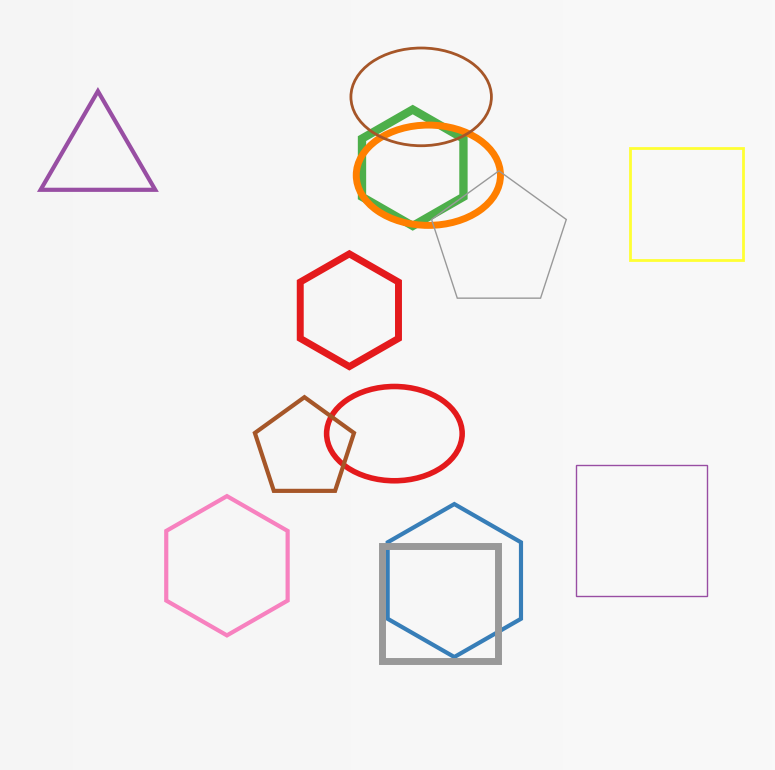[{"shape": "hexagon", "thickness": 2.5, "radius": 0.37, "center": [0.451, 0.597]}, {"shape": "oval", "thickness": 2, "radius": 0.44, "center": [0.509, 0.437]}, {"shape": "hexagon", "thickness": 1.5, "radius": 0.5, "center": [0.586, 0.246]}, {"shape": "hexagon", "thickness": 3, "radius": 0.38, "center": [0.533, 0.782]}, {"shape": "square", "thickness": 0.5, "radius": 0.43, "center": [0.828, 0.311]}, {"shape": "triangle", "thickness": 1.5, "radius": 0.43, "center": [0.126, 0.796]}, {"shape": "oval", "thickness": 2.5, "radius": 0.47, "center": [0.553, 0.772]}, {"shape": "square", "thickness": 1, "radius": 0.36, "center": [0.886, 0.736]}, {"shape": "oval", "thickness": 1, "radius": 0.45, "center": [0.543, 0.874]}, {"shape": "pentagon", "thickness": 1.5, "radius": 0.34, "center": [0.393, 0.417]}, {"shape": "hexagon", "thickness": 1.5, "radius": 0.45, "center": [0.293, 0.265]}, {"shape": "pentagon", "thickness": 0.5, "radius": 0.46, "center": [0.644, 0.687]}, {"shape": "square", "thickness": 2.5, "radius": 0.37, "center": [0.568, 0.217]}]